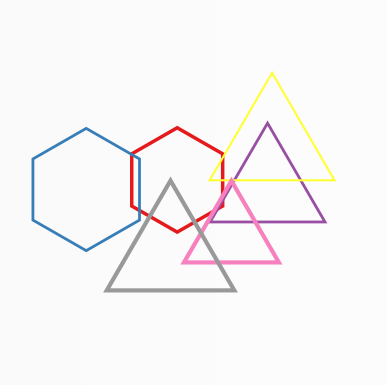[{"shape": "hexagon", "thickness": 2.5, "radius": 0.68, "center": [0.457, 0.533]}, {"shape": "hexagon", "thickness": 2, "radius": 0.79, "center": [0.223, 0.508]}, {"shape": "triangle", "thickness": 2, "radius": 0.86, "center": [0.69, 0.509]}, {"shape": "triangle", "thickness": 1.5, "radius": 0.93, "center": [0.702, 0.625]}, {"shape": "triangle", "thickness": 3, "radius": 0.71, "center": [0.597, 0.389]}, {"shape": "triangle", "thickness": 3, "radius": 0.95, "center": [0.44, 0.341]}]